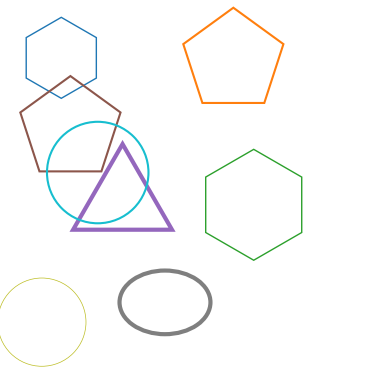[{"shape": "hexagon", "thickness": 1, "radius": 0.53, "center": [0.159, 0.85]}, {"shape": "pentagon", "thickness": 1.5, "radius": 0.68, "center": [0.606, 0.843]}, {"shape": "hexagon", "thickness": 1, "radius": 0.72, "center": [0.659, 0.468]}, {"shape": "triangle", "thickness": 3, "radius": 0.74, "center": [0.318, 0.477]}, {"shape": "pentagon", "thickness": 1.5, "radius": 0.68, "center": [0.183, 0.666]}, {"shape": "oval", "thickness": 3, "radius": 0.59, "center": [0.429, 0.215]}, {"shape": "circle", "thickness": 0.5, "radius": 0.57, "center": [0.109, 0.163]}, {"shape": "circle", "thickness": 1.5, "radius": 0.66, "center": [0.254, 0.552]}]